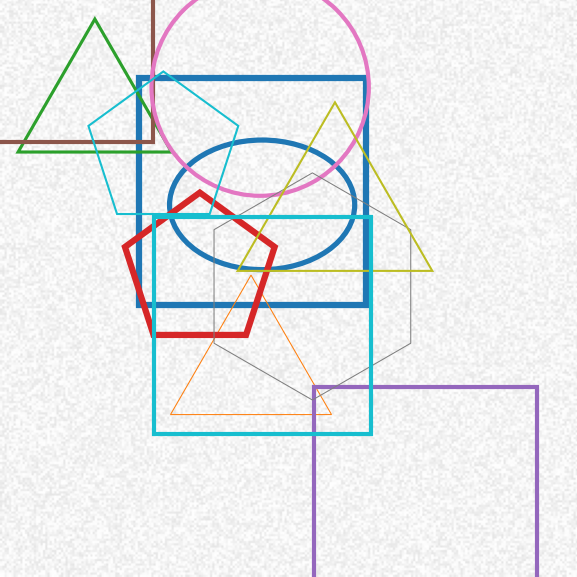[{"shape": "oval", "thickness": 2.5, "radius": 0.8, "center": [0.454, 0.644]}, {"shape": "square", "thickness": 3, "radius": 0.98, "center": [0.438, 0.668]}, {"shape": "triangle", "thickness": 0.5, "radius": 0.8, "center": [0.435, 0.362]}, {"shape": "triangle", "thickness": 1.5, "radius": 0.77, "center": [0.164, 0.813]}, {"shape": "pentagon", "thickness": 3, "radius": 0.68, "center": [0.346, 0.529]}, {"shape": "square", "thickness": 2, "radius": 0.97, "center": [0.737, 0.136]}, {"shape": "square", "thickness": 2, "radius": 0.72, "center": [0.121, 0.898]}, {"shape": "circle", "thickness": 2, "radius": 0.94, "center": [0.45, 0.848]}, {"shape": "hexagon", "thickness": 0.5, "radius": 0.98, "center": [0.541, 0.503]}, {"shape": "triangle", "thickness": 1, "radius": 0.97, "center": [0.58, 0.627]}, {"shape": "pentagon", "thickness": 1, "radius": 0.68, "center": [0.283, 0.739]}, {"shape": "square", "thickness": 2, "radius": 0.94, "center": [0.455, 0.436]}]